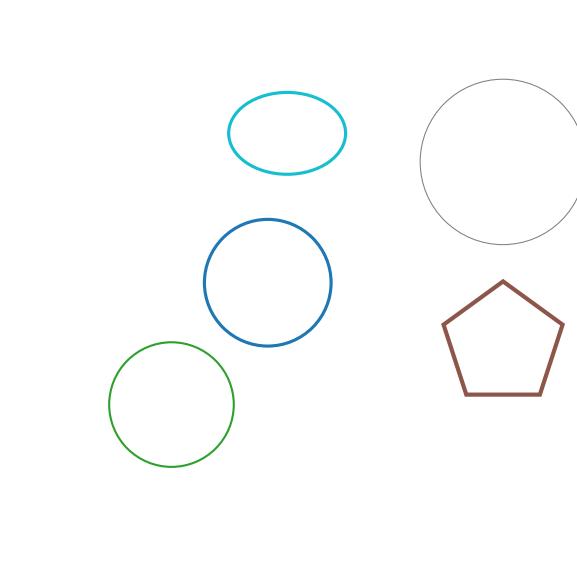[{"shape": "circle", "thickness": 1.5, "radius": 0.55, "center": [0.464, 0.51]}, {"shape": "circle", "thickness": 1, "radius": 0.54, "center": [0.297, 0.299]}, {"shape": "pentagon", "thickness": 2, "radius": 0.54, "center": [0.871, 0.403]}, {"shape": "circle", "thickness": 0.5, "radius": 0.72, "center": [0.871, 0.719]}, {"shape": "oval", "thickness": 1.5, "radius": 0.51, "center": [0.497, 0.768]}]